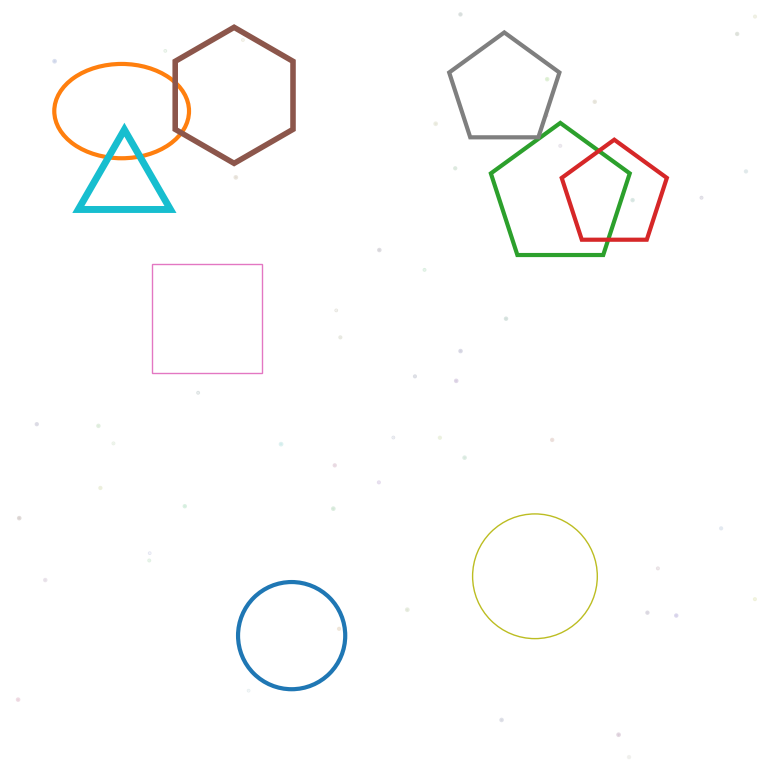[{"shape": "circle", "thickness": 1.5, "radius": 0.35, "center": [0.379, 0.175]}, {"shape": "oval", "thickness": 1.5, "radius": 0.44, "center": [0.158, 0.856]}, {"shape": "pentagon", "thickness": 1.5, "radius": 0.47, "center": [0.728, 0.746]}, {"shape": "pentagon", "thickness": 1.5, "radius": 0.36, "center": [0.798, 0.747]}, {"shape": "hexagon", "thickness": 2, "radius": 0.44, "center": [0.304, 0.876]}, {"shape": "square", "thickness": 0.5, "radius": 0.35, "center": [0.269, 0.586]}, {"shape": "pentagon", "thickness": 1.5, "radius": 0.38, "center": [0.655, 0.883]}, {"shape": "circle", "thickness": 0.5, "radius": 0.4, "center": [0.695, 0.252]}, {"shape": "triangle", "thickness": 2.5, "radius": 0.35, "center": [0.162, 0.762]}]